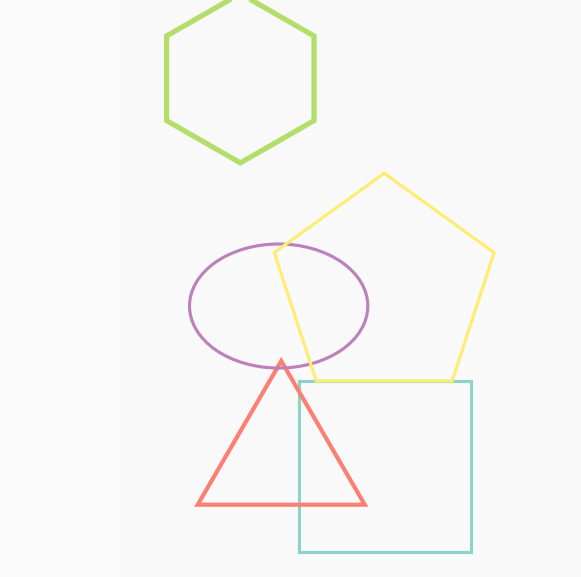[{"shape": "square", "thickness": 1.5, "radius": 0.74, "center": [0.662, 0.192]}, {"shape": "triangle", "thickness": 2, "radius": 0.83, "center": [0.484, 0.208]}, {"shape": "hexagon", "thickness": 2.5, "radius": 0.73, "center": [0.413, 0.864]}, {"shape": "oval", "thickness": 1.5, "radius": 0.77, "center": [0.479, 0.469]}, {"shape": "pentagon", "thickness": 1.5, "radius": 0.99, "center": [0.661, 0.5]}]